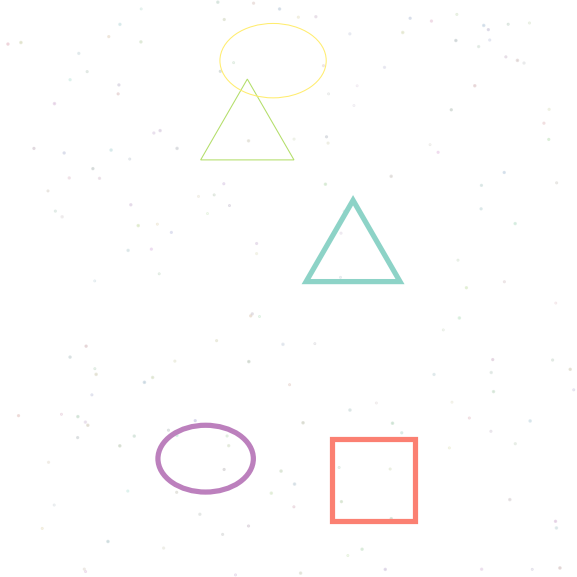[{"shape": "triangle", "thickness": 2.5, "radius": 0.47, "center": [0.611, 0.558]}, {"shape": "square", "thickness": 2.5, "radius": 0.36, "center": [0.647, 0.168]}, {"shape": "triangle", "thickness": 0.5, "radius": 0.47, "center": [0.428, 0.769]}, {"shape": "oval", "thickness": 2.5, "radius": 0.41, "center": [0.356, 0.205]}, {"shape": "oval", "thickness": 0.5, "radius": 0.46, "center": [0.473, 0.894]}]